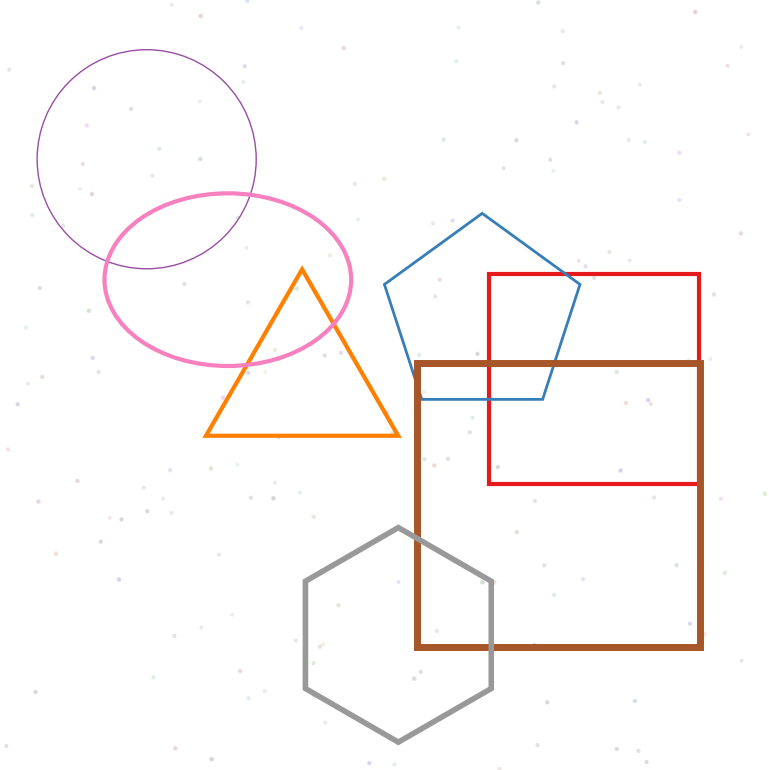[{"shape": "square", "thickness": 1.5, "radius": 0.68, "center": [0.771, 0.508]}, {"shape": "pentagon", "thickness": 1, "radius": 0.67, "center": [0.626, 0.589]}, {"shape": "circle", "thickness": 0.5, "radius": 0.71, "center": [0.19, 0.793]}, {"shape": "triangle", "thickness": 1.5, "radius": 0.72, "center": [0.392, 0.506]}, {"shape": "square", "thickness": 2.5, "radius": 0.92, "center": [0.725, 0.344]}, {"shape": "oval", "thickness": 1.5, "radius": 0.8, "center": [0.296, 0.637]}, {"shape": "hexagon", "thickness": 2, "radius": 0.7, "center": [0.517, 0.175]}]